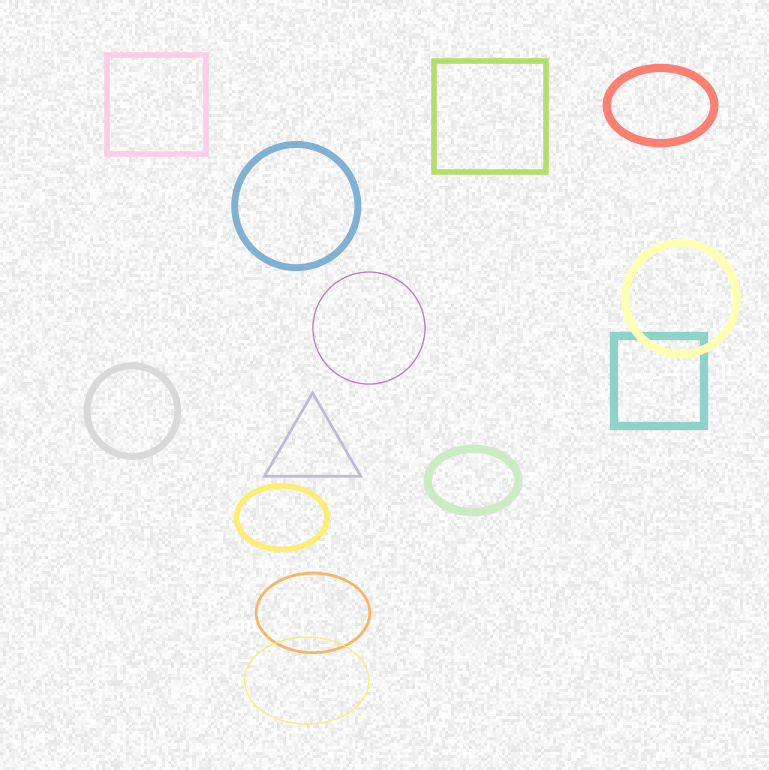[{"shape": "square", "thickness": 3, "radius": 0.29, "center": [0.856, 0.506]}, {"shape": "circle", "thickness": 3, "radius": 0.36, "center": [0.884, 0.612]}, {"shape": "triangle", "thickness": 1, "radius": 0.36, "center": [0.406, 0.418]}, {"shape": "oval", "thickness": 3, "radius": 0.35, "center": [0.858, 0.863]}, {"shape": "circle", "thickness": 2.5, "radius": 0.4, "center": [0.385, 0.732]}, {"shape": "oval", "thickness": 1, "radius": 0.37, "center": [0.406, 0.204]}, {"shape": "square", "thickness": 2, "radius": 0.36, "center": [0.636, 0.848]}, {"shape": "square", "thickness": 2, "radius": 0.32, "center": [0.203, 0.864]}, {"shape": "circle", "thickness": 2.5, "radius": 0.29, "center": [0.172, 0.466]}, {"shape": "circle", "thickness": 0.5, "radius": 0.36, "center": [0.479, 0.574]}, {"shape": "oval", "thickness": 3, "radius": 0.29, "center": [0.614, 0.376]}, {"shape": "oval", "thickness": 0.5, "radius": 0.4, "center": [0.398, 0.116]}, {"shape": "oval", "thickness": 2, "radius": 0.29, "center": [0.366, 0.328]}]